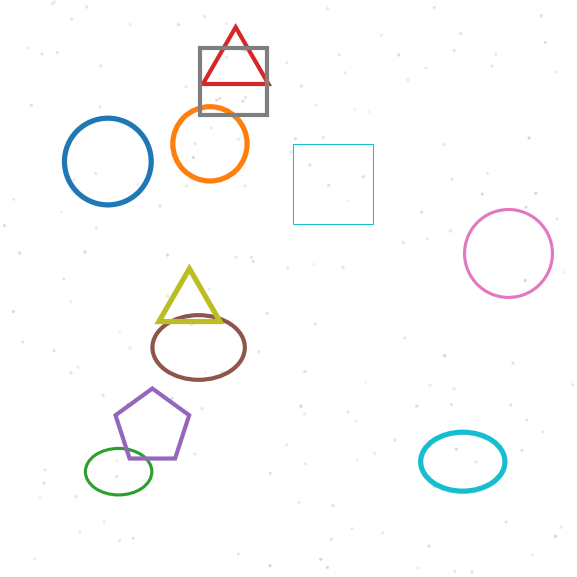[{"shape": "circle", "thickness": 2.5, "radius": 0.38, "center": [0.187, 0.719]}, {"shape": "circle", "thickness": 2.5, "radius": 0.32, "center": [0.364, 0.75]}, {"shape": "oval", "thickness": 1.5, "radius": 0.29, "center": [0.205, 0.182]}, {"shape": "triangle", "thickness": 2, "radius": 0.33, "center": [0.408, 0.886]}, {"shape": "pentagon", "thickness": 2, "radius": 0.34, "center": [0.264, 0.259]}, {"shape": "oval", "thickness": 2, "radius": 0.4, "center": [0.344, 0.397]}, {"shape": "circle", "thickness": 1.5, "radius": 0.38, "center": [0.881, 0.56]}, {"shape": "square", "thickness": 2, "radius": 0.29, "center": [0.404, 0.858]}, {"shape": "triangle", "thickness": 2.5, "radius": 0.31, "center": [0.328, 0.473]}, {"shape": "square", "thickness": 0.5, "radius": 0.35, "center": [0.576, 0.68]}, {"shape": "oval", "thickness": 2.5, "radius": 0.36, "center": [0.801, 0.2]}]